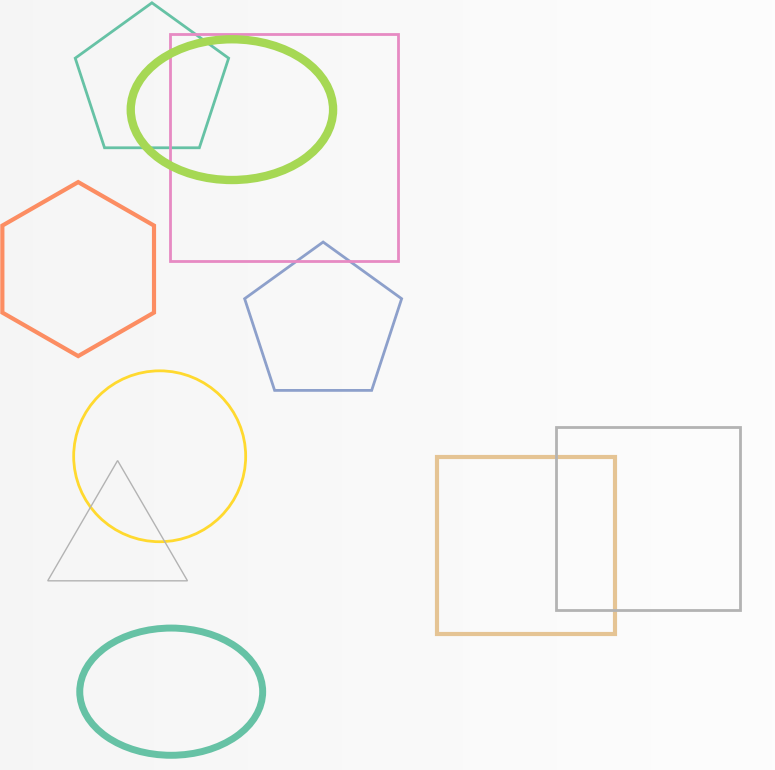[{"shape": "pentagon", "thickness": 1, "radius": 0.52, "center": [0.196, 0.892]}, {"shape": "oval", "thickness": 2.5, "radius": 0.59, "center": [0.221, 0.102]}, {"shape": "hexagon", "thickness": 1.5, "radius": 0.56, "center": [0.101, 0.651]}, {"shape": "pentagon", "thickness": 1, "radius": 0.53, "center": [0.417, 0.579]}, {"shape": "square", "thickness": 1, "radius": 0.74, "center": [0.366, 0.809]}, {"shape": "oval", "thickness": 3, "radius": 0.65, "center": [0.299, 0.858]}, {"shape": "circle", "thickness": 1, "radius": 0.55, "center": [0.206, 0.407]}, {"shape": "square", "thickness": 1.5, "radius": 0.58, "center": [0.679, 0.291]}, {"shape": "triangle", "thickness": 0.5, "radius": 0.52, "center": [0.152, 0.298]}, {"shape": "square", "thickness": 1, "radius": 0.59, "center": [0.836, 0.327]}]